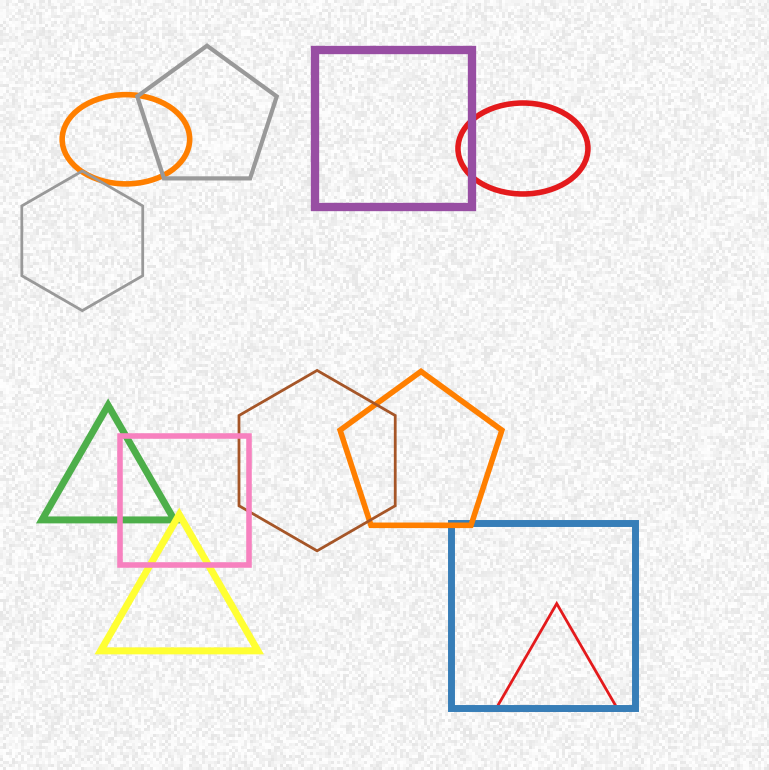[{"shape": "triangle", "thickness": 1, "radius": 0.46, "center": [0.723, 0.124]}, {"shape": "oval", "thickness": 2, "radius": 0.42, "center": [0.679, 0.807]}, {"shape": "square", "thickness": 2.5, "radius": 0.6, "center": [0.705, 0.201]}, {"shape": "triangle", "thickness": 2.5, "radius": 0.5, "center": [0.14, 0.374]}, {"shape": "square", "thickness": 3, "radius": 0.51, "center": [0.511, 0.833]}, {"shape": "oval", "thickness": 2, "radius": 0.41, "center": [0.164, 0.819]}, {"shape": "pentagon", "thickness": 2, "radius": 0.55, "center": [0.547, 0.407]}, {"shape": "triangle", "thickness": 2.5, "radius": 0.59, "center": [0.233, 0.214]}, {"shape": "hexagon", "thickness": 1, "radius": 0.59, "center": [0.412, 0.402]}, {"shape": "square", "thickness": 2, "radius": 0.42, "center": [0.24, 0.35]}, {"shape": "pentagon", "thickness": 1.5, "radius": 0.48, "center": [0.269, 0.845]}, {"shape": "hexagon", "thickness": 1, "radius": 0.45, "center": [0.107, 0.687]}]